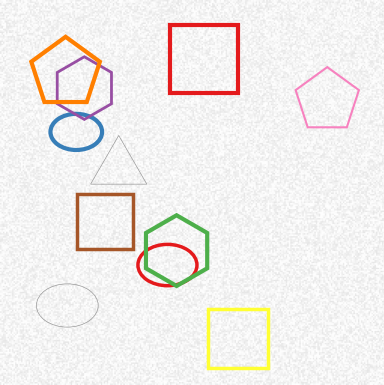[{"shape": "square", "thickness": 3, "radius": 0.44, "center": [0.531, 0.846]}, {"shape": "oval", "thickness": 2.5, "radius": 0.38, "center": [0.435, 0.312]}, {"shape": "oval", "thickness": 3, "radius": 0.34, "center": [0.198, 0.657]}, {"shape": "hexagon", "thickness": 3, "radius": 0.46, "center": [0.459, 0.349]}, {"shape": "hexagon", "thickness": 2, "radius": 0.41, "center": [0.219, 0.771]}, {"shape": "pentagon", "thickness": 3, "radius": 0.47, "center": [0.17, 0.811]}, {"shape": "square", "thickness": 2.5, "radius": 0.39, "center": [0.618, 0.121]}, {"shape": "square", "thickness": 2.5, "radius": 0.36, "center": [0.272, 0.425]}, {"shape": "pentagon", "thickness": 1.5, "radius": 0.43, "center": [0.85, 0.739]}, {"shape": "triangle", "thickness": 0.5, "radius": 0.42, "center": [0.308, 0.564]}, {"shape": "oval", "thickness": 0.5, "radius": 0.4, "center": [0.175, 0.207]}]